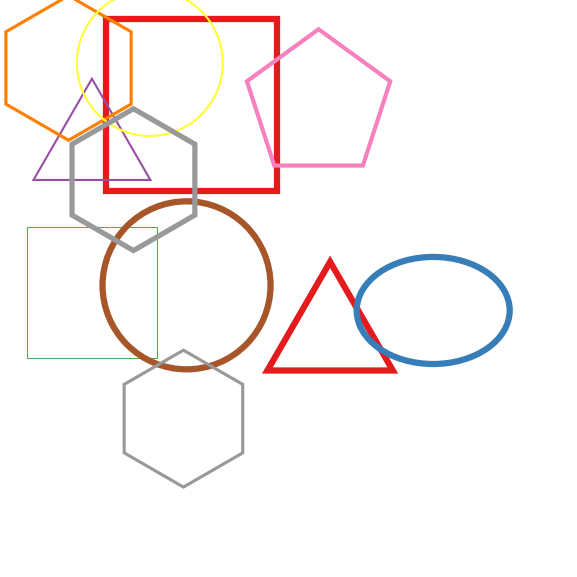[{"shape": "square", "thickness": 3, "radius": 0.74, "center": [0.332, 0.817]}, {"shape": "triangle", "thickness": 3, "radius": 0.63, "center": [0.572, 0.42]}, {"shape": "oval", "thickness": 3, "radius": 0.66, "center": [0.75, 0.462]}, {"shape": "square", "thickness": 0.5, "radius": 0.57, "center": [0.159, 0.493]}, {"shape": "triangle", "thickness": 1, "radius": 0.58, "center": [0.159, 0.746]}, {"shape": "hexagon", "thickness": 1.5, "radius": 0.63, "center": [0.119, 0.881]}, {"shape": "circle", "thickness": 1, "radius": 0.63, "center": [0.259, 0.89]}, {"shape": "circle", "thickness": 3, "radius": 0.73, "center": [0.323, 0.505]}, {"shape": "pentagon", "thickness": 2, "radius": 0.65, "center": [0.552, 0.818]}, {"shape": "hexagon", "thickness": 1.5, "radius": 0.59, "center": [0.318, 0.274]}, {"shape": "hexagon", "thickness": 2.5, "radius": 0.61, "center": [0.231, 0.688]}]